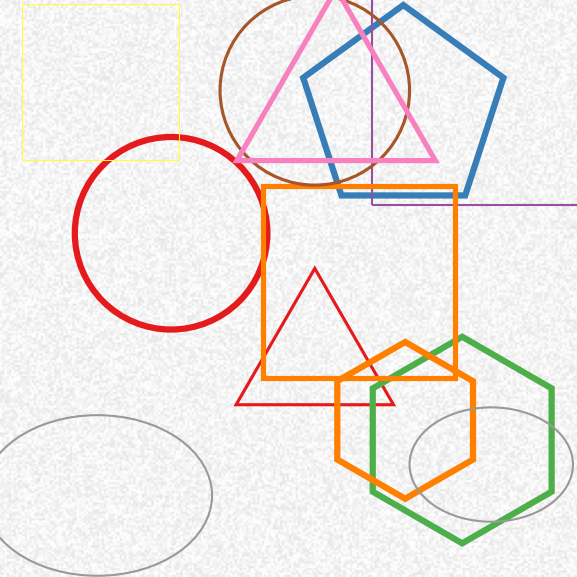[{"shape": "triangle", "thickness": 1.5, "radius": 0.79, "center": [0.545, 0.377]}, {"shape": "circle", "thickness": 3, "radius": 0.83, "center": [0.296, 0.595]}, {"shape": "pentagon", "thickness": 3, "radius": 0.91, "center": [0.698, 0.808]}, {"shape": "hexagon", "thickness": 3, "radius": 0.89, "center": [0.8, 0.237]}, {"shape": "square", "thickness": 1, "radius": 0.96, "center": [0.837, 0.837]}, {"shape": "hexagon", "thickness": 3, "radius": 0.68, "center": [0.702, 0.271]}, {"shape": "square", "thickness": 2.5, "radius": 0.83, "center": [0.622, 0.511]}, {"shape": "square", "thickness": 0.5, "radius": 0.68, "center": [0.174, 0.857]}, {"shape": "circle", "thickness": 1.5, "radius": 0.82, "center": [0.545, 0.843]}, {"shape": "triangle", "thickness": 2.5, "radius": 0.99, "center": [0.582, 0.82]}, {"shape": "oval", "thickness": 1, "radius": 0.71, "center": [0.851, 0.195]}, {"shape": "oval", "thickness": 1, "radius": 0.99, "center": [0.169, 0.141]}]